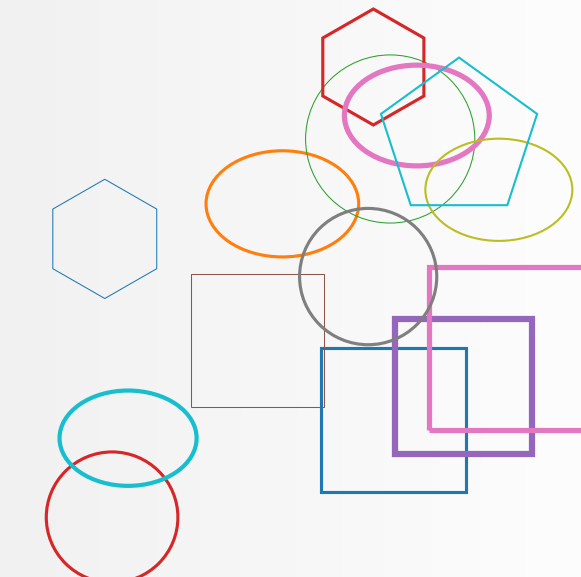[{"shape": "square", "thickness": 1.5, "radius": 0.62, "center": [0.677, 0.272]}, {"shape": "hexagon", "thickness": 0.5, "radius": 0.52, "center": [0.18, 0.585]}, {"shape": "oval", "thickness": 1.5, "radius": 0.66, "center": [0.486, 0.646]}, {"shape": "circle", "thickness": 0.5, "radius": 0.73, "center": [0.671, 0.758]}, {"shape": "hexagon", "thickness": 1.5, "radius": 0.5, "center": [0.642, 0.883]}, {"shape": "circle", "thickness": 1.5, "radius": 0.57, "center": [0.193, 0.103]}, {"shape": "square", "thickness": 3, "radius": 0.59, "center": [0.797, 0.33]}, {"shape": "square", "thickness": 0.5, "radius": 0.58, "center": [0.443, 0.41]}, {"shape": "square", "thickness": 2.5, "radius": 0.71, "center": [0.88, 0.396]}, {"shape": "oval", "thickness": 2.5, "radius": 0.62, "center": [0.717, 0.799]}, {"shape": "circle", "thickness": 1.5, "radius": 0.59, "center": [0.633, 0.52]}, {"shape": "oval", "thickness": 1, "radius": 0.63, "center": [0.858, 0.671]}, {"shape": "oval", "thickness": 2, "radius": 0.59, "center": [0.22, 0.24]}, {"shape": "pentagon", "thickness": 1, "radius": 0.71, "center": [0.79, 0.758]}]